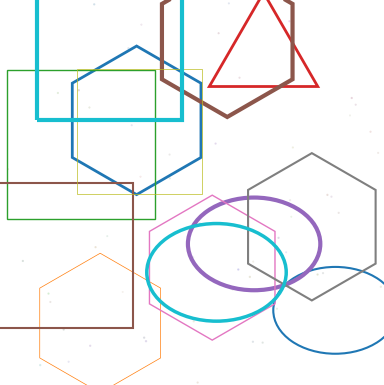[{"shape": "oval", "thickness": 1.5, "radius": 0.81, "center": [0.871, 0.194]}, {"shape": "hexagon", "thickness": 2, "radius": 0.96, "center": [0.355, 0.687]}, {"shape": "hexagon", "thickness": 0.5, "radius": 0.91, "center": [0.26, 0.161]}, {"shape": "square", "thickness": 1, "radius": 0.97, "center": [0.21, 0.624]}, {"shape": "triangle", "thickness": 2, "radius": 0.81, "center": [0.684, 0.857]}, {"shape": "oval", "thickness": 3, "radius": 0.86, "center": [0.66, 0.367]}, {"shape": "square", "thickness": 1.5, "radius": 0.94, "center": [0.159, 0.336]}, {"shape": "hexagon", "thickness": 3, "radius": 0.98, "center": [0.59, 0.892]}, {"shape": "hexagon", "thickness": 1, "radius": 0.94, "center": [0.551, 0.305]}, {"shape": "hexagon", "thickness": 1.5, "radius": 0.96, "center": [0.81, 0.411]}, {"shape": "square", "thickness": 0.5, "radius": 0.81, "center": [0.361, 0.659]}, {"shape": "square", "thickness": 3, "radius": 0.94, "center": [0.285, 0.875]}, {"shape": "oval", "thickness": 2.5, "radius": 0.91, "center": [0.562, 0.293]}]